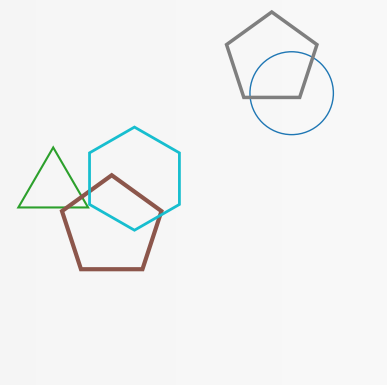[{"shape": "circle", "thickness": 1, "radius": 0.54, "center": [0.753, 0.758]}, {"shape": "triangle", "thickness": 1.5, "radius": 0.52, "center": [0.137, 0.513]}, {"shape": "pentagon", "thickness": 3, "radius": 0.67, "center": [0.288, 0.41]}, {"shape": "pentagon", "thickness": 2.5, "radius": 0.61, "center": [0.701, 0.846]}, {"shape": "hexagon", "thickness": 2, "radius": 0.67, "center": [0.347, 0.536]}]